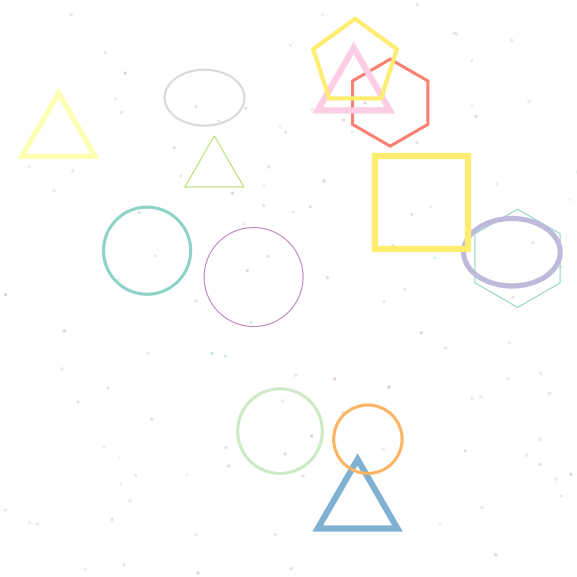[{"shape": "hexagon", "thickness": 0.5, "radius": 0.43, "center": [0.896, 0.552]}, {"shape": "circle", "thickness": 1.5, "radius": 0.38, "center": [0.255, 0.565]}, {"shape": "triangle", "thickness": 2.5, "radius": 0.37, "center": [0.101, 0.765]}, {"shape": "oval", "thickness": 2.5, "radius": 0.42, "center": [0.886, 0.562]}, {"shape": "hexagon", "thickness": 1.5, "radius": 0.38, "center": [0.676, 0.821]}, {"shape": "triangle", "thickness": 3, "radius": 0.4, "center": [0.619, 0.124]}, {"shape": "circle", "thickness": 1.5, "radius": 0.3, "center": [0.637, 0.239]}, {"shape": "triangle", "thickness": 0.5, "radius": 0.29, "center": [0.371, 0.705]}, {"shape": "triangle", "thickness": 3, "radius": 0.36, "center": [0.613, 0.844]}, {"shape": "oval", "thickness": 1, "radius": 0.35, "center": [0.354, 0.83]}, {"shape": "circle", "thickness": 0.5, "radius": 0.43, "center": [0.439, 0.519]}, {"shape": "circle", "thickness": 1.5, "radius": 0.37, "center": [0.485, 0.253]}, {"shape": "pentagon", "thickness": 2, "radius": 0.38, "center": [0.615, 0.89]}, {"shape": "square", "thickness": 3, "radius": 0.4, "center": [0.73, 0.648]}]